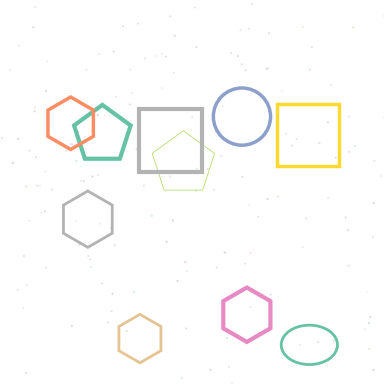[{"shape": "oval", "thickness": 2, "radius": 0.37, "center": [0.804, 0.104]}, {"shape": "pentagon", "thickness": 3, "radius": 0.39, "center": [0.266, 0.65]}, {"shape": "hexagon", "thickness": 2.5, "radius": 0.34, "center": [0.184, 0.68]}, {"shape": "circle", "thickness": 2.5, "radius": 0.37, "center": [0.628, 0.697]}, {"shape": "hexagon", "thickness": 3, "radius": 0.35, "center": [0.641, 0.183]}, {"shape": "pentagon", "thickness": 0.5, "radius": 0.43, "center": [0.476, 0.575]}, {"shape": "square", "thickness": 2.5, "radius": 0.4, "center": [0.8, 0.65]}, {"shape": "hexagon", "thickness": 2, "radius": 0.32, "center": [0.363, 0.121]}, {"shape": "hexagon", "thickness": 2, "radius": 0.37, "center": [0.228, 0.431]}, {"shape": "square", "thickness": 3, "radius": 0.41, "center": [0.444, 0.635]}]